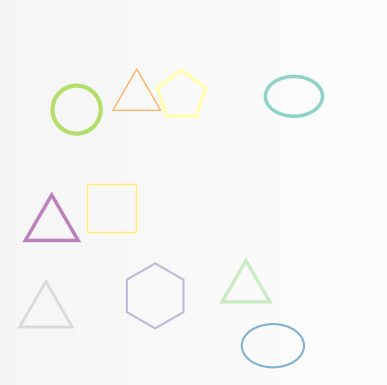[{"shape": "oval", "thickness": 2.5, "radius": 0.37, "center": [0.759, 0.75]}, {"shape": "pentagon", "thickness": 2.5, "radius": 0.33, "center": [0.468, 0.752]}, {"shape": "hexagon", "thickness": 1.5, "radius": 0.42, "center": [0.4, 0.231]}, {"shape": "oval", "thickness": 1.5, "radius": 0.4, "center": [0.704, 0.102]}, {"shape": "triangle", "thickness": 1, "radius": 0.36, "center": [0.353, 0.749]}, {"shape": "circle", "thickness": 3, "radius": 0.31, "center": [0.198, 0.715]}, {"shape": "triangle", "thickness": 2, "radius": 0.39, "center": [0.118, 0.19]}, {"shape": "triangle", "thickness": 2.5, "radius": 0.39, "center": [0.133, 0.415]}, {"shape": "triangle", "thickness": 2.5, "radius": 0.36, "center": [0.635, 0.252]}, {"shape": "square", "thickness": 1, "radius": 0.31, "center": [0.288, 0.459]}]